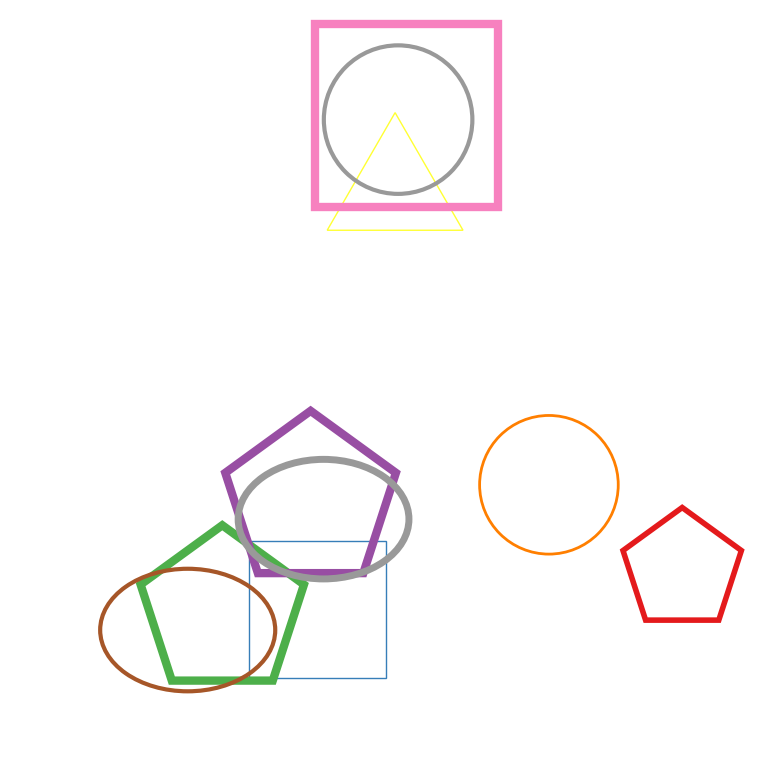[{"shape": "pentagon", "thickness": 2, "radius": 0.4, "center": [0.886, 0.26]}, {"shape": "square", "thickness": 0.5, "radius": 0.44, "center": [0.413, 0.208]}, {"shape": "pentagon", "thickness": 3, "radius": 0.56, "center": [0.289, 0.206]}, {"shape": "pentagon", "thickness": 3, "radius": 0.58, "center": [0.403, 0.35]}, {"shape": "circle", "thickness": 1, "radius": 0.45, "center": [0.713, 0.37]}, {"shape": "triangle", "thickness": 0.5, "radius": 0.51, "center": [0.513, 0.752]}, {"shape": "oval", "thickness": 1.5, "radius": 0.57, "center": [0.244, 0.182]}, {"shape": "square", "thickness": 3, "radius": 0.59, "center": [0.528, 0.85]}, {"shape": "oval", "thickness": 2.5, "radius": 0.55, "center": [0.42, 0.326]}, {"shape": "circle", "thickness": 1.5, "radius": 0.48, "center": [0.517, 0.845]}]